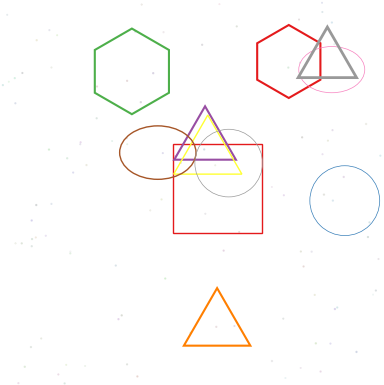[{"shape": "square", "thickness": 1, "radius": 0.58, "center": [0.565, 0.51]}, {"shape": "hexagon", "thickness": 1.5, "radius": 0.47, "center": [0.75, 0.84]}, {"shape": "circle", "thickness": 0.5, "radius": 0.45, "center": [0.896, 0.479]}, {"shape": "hexagon", "thickness": 1.5, "radius": 0.56, "center": [0.343, 0.815]}, {"shape": "triangle", "thickness": 1.5, "radius": 0.46, "center": [0.533, 0.631]}, {"shape": "triangle", "thickness": 1.5, "radius": 0.5, "center": [0.564, 0.152]}, {"shape": "triangle", "thickness": 1, "radius": 0.51, "center": [0.54, 0.599]}, {"shape": "oval", "thickness": 1, "radius": 0.5, "center": [0.41, 0.604]}, {"shape": "oval", "thickness": 0.5, "radius": 0.43, "center": [0.862, 0.819]}, {"shape": "triangle", "thickness": 2, "radius": 0.44, "center": [0.85, 0.842]}, {"shape": "circle", "thickness": 0.5, "radius": 0.44, "center": [0.594, 0.576]}]